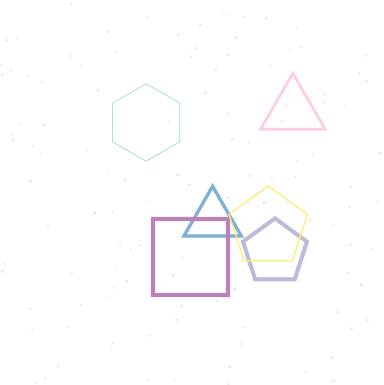[{"shape": "hexagon", "thickness": 0.5, "radius": 0.5, "center": [0.38, 0.682]}, {"shape": "pentagon", "thickness": 3, "radius": 0.44, "center": [0.714, 0.345]}, {"shape": "triangle", "thickness": 2.5, "radius": 0.43, "center": [0.552, 0.43]}, {"shape": "triangle", "thickness": 2, "radius": 0.48, "center": [0.761, 0.713]}, {"shape": "square", "thickness": 3, "radius": 0.49, "center": [0.495, 0.332]}, {"shape": "pentagon", "thickness": 1, "radius": 0.54, "center": [0.697, 0.41]}]